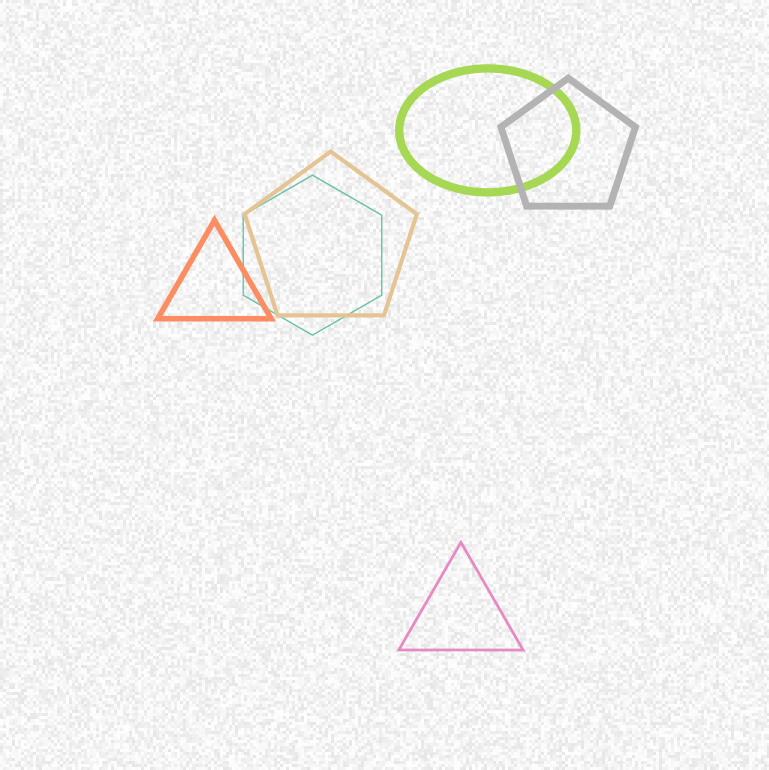[{"shape": "hexagon", "thickness": 0.5, "radius": 0.52, "center": [0.406, 0.669]}, {"shape": "triangle", "thickness": 2, "radius": 0.43, "center": [0.279, 0.629]}, {"shape": "triangle", "thickness": 1, "radius": 0.47, "center": [0.599, 0.202]}, {"shape": "oval", "thickness": 3, "radius": 0.57, "center": [0.633, 0.831]}, {"shape": "pentagon", "thickness": 1.5, "radius": 0.59, "center": [0.43, 0.686]}, {"shape": "pentagon", "thickness": 2.5, "radius": 0.46, "center": [0.738, 0.807]}]